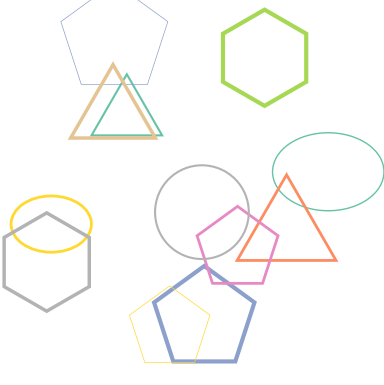[{"shape": "triangle", "thickness": 1.5, "radius": 0.53, "center": [0.329, 0.701]}, {"shape": "oval", "thickness": 1, "radius": 0.72, "center": [0.853, 0.554]}, {"shape": "triangle", "thickness": 2, "radius": 0.74, "center": [0.744, 0.398]}, {"shape": "pentagon", "thickness": 0.5, "radius": 0.73, "center": [0.297, 0.899]}, {"shape": "pentagon", "thickness": 3, "radius": 0.69, "center": [0.531, 0.172]}, {"shape": "pentagon", "thickness": 2, "radius": 0.55, "center": [0.617, 0.353]}, {"shape": "hexagon", "thickness": 3, "radius": 0.62, "center": [0.687, 0.85]}, {"shape": "oval", "thickness": 2, "radius": 0.52, "center": [0.133, 0.418]}, {"shape": "pentagon", "thickness": 0.5, "radius": 0.55, "center": [0.441, 0.147]}, {"shape": "triangle", "thickness": 2.5, "radius": 0.64, "center": [0.294, 0.705]}, {"shape": "hexagon", "thickness": 2.5, "radius": 0.64, "center": [0.121, 0.319]}, {"shape": "circle", "thickness": 1.5, "radius": 0.61, "center": [0.524, 0.449]}]